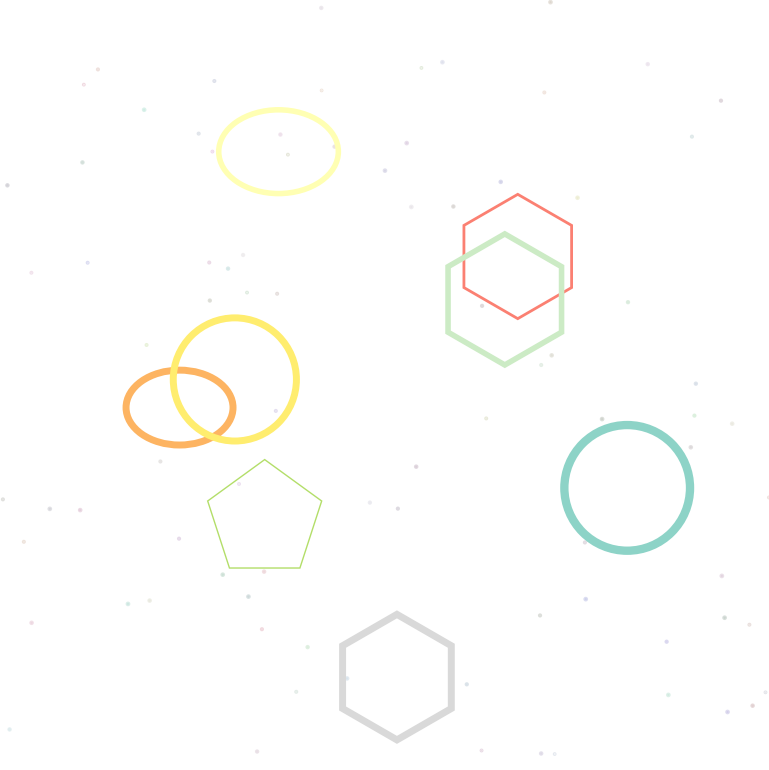[{"shape": "circle", "thickness": 3, "radius": 0.41, "center": [0.815, 0.366]}, {"shape": "oval", "thickness": 2, "radius": 0.39, "center": [0.362, 0.803]}, {"shape": "hexagon", "thickness": 1, "radius": 0.4, "center": [0.672, 0.667]}, {"shape": "oval", "thickness": 2.5, "radius": 0.35, "center": [0.233, 0.471]}, {"shape": "pentagon", "thickness": 0.5, "radius": 0.39, "center": [0.344, 0.325]}, {"shape": "hexagon", "thickness": 2.5, "radius": 0.41, "center": [0.516, 0.121]}, {"shape": "hexagon", "thickness": 2, "radius": 0.43, "center": [0.656, 0.611]}, {"shape": "circle", "thickness": 2.5, "radius": 0.4, "center": [0.305, 0.507]}]